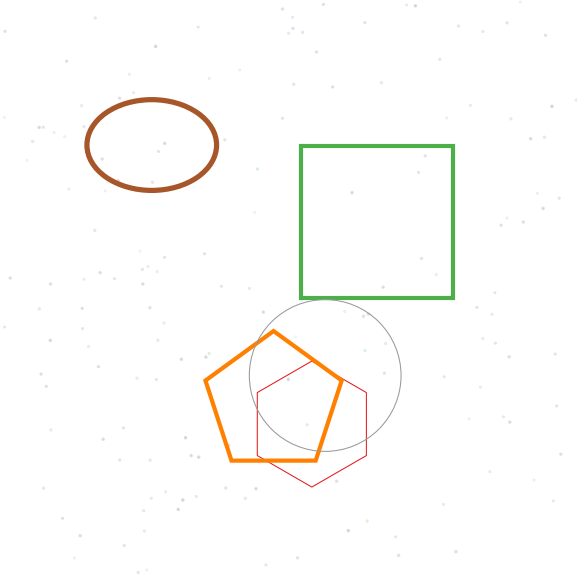[{"shape": "hexagon", "thickness": 0.5, "radius": 0.55, "center": [0.54, 0.265]}, {"shape": "square", "thickness": 2, "radius": 0.66, "center": [0.653, 0.615]}, {"shape": "pentagon", "thickness": 2, "radius": 0.62, "center": [0.474, 0.302]}, {"shape": "oval", "thickness": 2.5, "radius": 0.56, "center": [0.263, 0.748]}, {"shape": "circle", "thickness": 0.5, "radius": 0.66, "center": [0.563, 0.349]}]